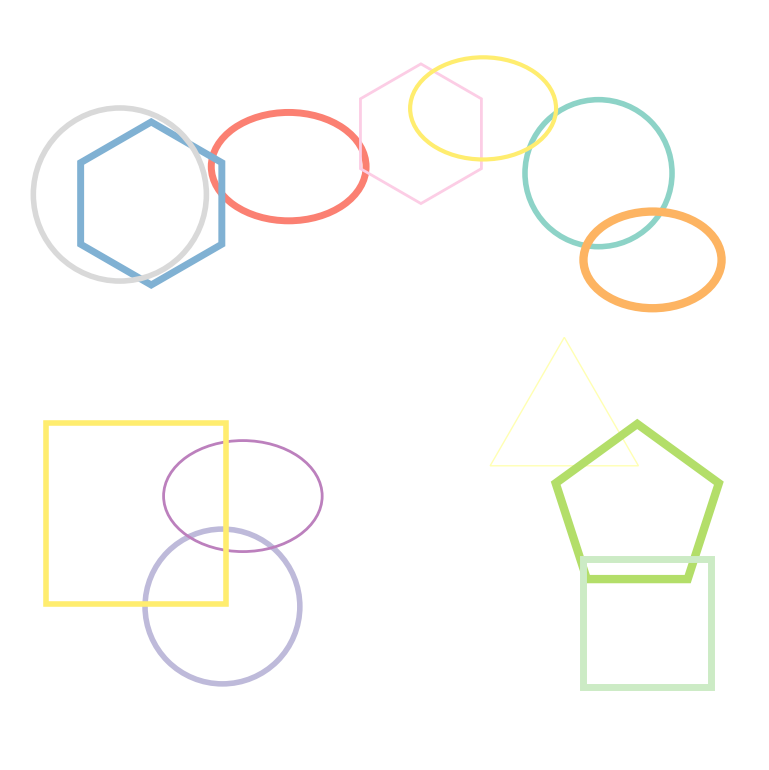[{"shape": "circle", "thickness": 2, "radius": 0.48, "center": [0.777, 0.775]}, {"shape": "triangle", "thickness": 0.5, "radius": 0.56, "center": [0.733, 0.451]}, {"shape": "circle", "thickness": 2, "radius": 0.5, "center": [0.289, 0.212]}, {"shape": "oval", "thickness": 2.5, "radius": 0.5, "center": [0.375, 0.784]}, {"shape": "hexagon", "thickness": 2.5, "radius": 0.53, "center": [0.196, 0.736]}, {"shape": "oval", "thickness": 3, "radius": 0.45, "center": [0.847, 0.662]}, {"shape": "pentagon", "thickness": 3, "radius": 0.56, "center": [0.828, 0.338]}, {"shape": "hexagon", "thickness": 1, "radius": 0.45, "center": [0.547, 0.826]}, {"shape": "circle", "thickness": 2, "radius": 0.56, "center": [0.156, 0.747]}, {"shape": "oval", "thickness": 1, "radius": 0.51, "center": [0.315, 0.356]}, {"shape": "square", "thickness": 2.5, "radius": 0.42, "center": [0.84, 0.191]}, {"shape": "square", "thickness": 2, "radius": 0.59, "center": [0.177, 0.333]}, {"shape": "oval", "thickness": 1.5, "radius": 0.47, "center": [0.627, 0.859]}]